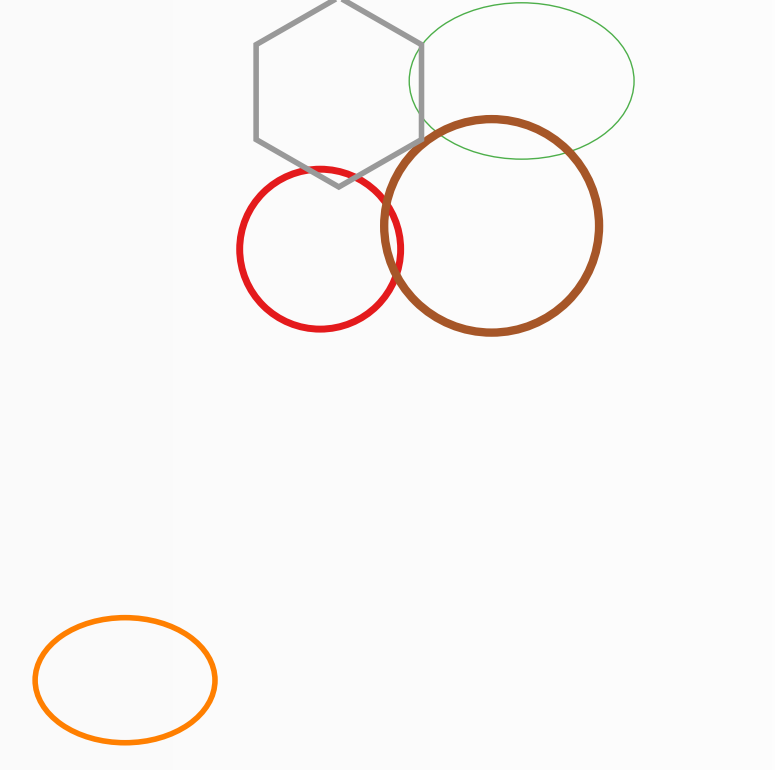[{"shape": "circle", "thickness": 2.5, "radius": 0.52, "center": [0.413, 0.676]}, {"shape": "oval", "thickness": 0.5, "radius": 0.73, "center": [0.673, 0.895]}, {"shape": "oval", "thickness": 2, "radius": 0.58, "center": [0.161, 0.117]}, {"shape": "circle", "thickness": 3, "radius": 0.69, "center": [0.634, 0.707]}, {"shape": "hexagon", "thickness": 2, "radius": 0.62, "center": [0.437, 0.88]}]